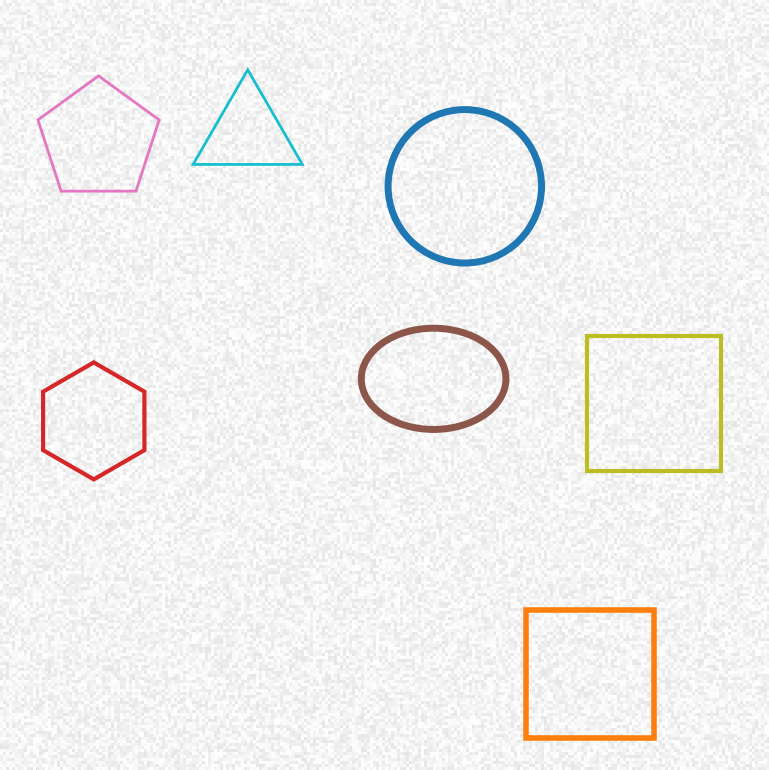[{"shape": "circle", "thickness": 2.5, "radius": 0.5, "center": [0.604, 0.758]}, {"shape": "square", "thickness": 2, "radius": 0.41, "center": [0.766, 0.125]}, {"shape": "hexagon", "thickness": 1.5, "radius": 0.38, "center": [0.122, 0.453]}, {"shape": "oval", "thickness": 2.5, "radius": 0.47, "center": [0.563, 0.508]}, {"shape": "pentagon", "thickness": 1, "radius": 0.41, "center": [0.128, 0.819]}, {"shape": "square", "thickness": 1.5, "radius": 0.44, "center": [0.85, 0.476]}, {"shape": "triangle", "thickness": 1, "radius": 0.41, "center": [0.322, 0.827]}]